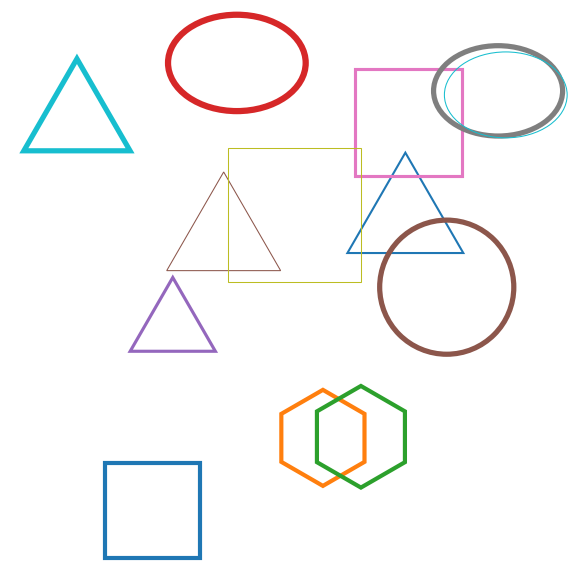[{"shape": "triangle", "thickness": 1, "radius": 0.58, "center": [0.702, 0.619]}, {"shape": "square", "thickness": 2, "radius": 0.41, "center": [0.264, 0.115]}, {"shape": "hexagon", "thickness": 2, "radius": 0.42, "center": [0.559, 0.241]}, {"shape": "hexagon", "thickness": 2, "radius": 0.44, "center": [0.625, 0.243]}, {"shape": "oval", "thickness": 3, "radius": 0.6, "center": [0.41, 0.89]}, {"shape": "triangle", "thickness": 1.5, "radius": 0.43, "center": [0.299, 0.433]}, {"shape": "triangle", "thickness": 0.5, "radius": 0.57, "center": [0.387, 0.587]}, {"shape": "circle", "thickness": 2.5, "radius": 0.58, "center": [0.774, 0.502]}, {"shape": "square", "thickness": 1.5, "radius": 0.46, "center": [0.708, 0.787]}, {"shape": "oval", "thickness": 2.5, "radius": 0.56, "center": [0.862, 0.842]}, {"shape": "square", "thickness": 0.5, "radius": 0.58, "center": [0.51, 0.627]}, {"shape": "triangle", "thickness": 2.5, "radius": 0.53, "center": [0.133, 0.791]}, {"shape": "oval", "thickness": 0.5, "radius": 0.53, "center": [0.876, 0.835]}]